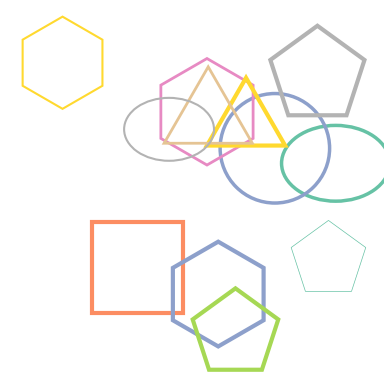[{"shape": "pentagon", "thickness": 0.5, "radius": 0.51, "center": [0.853, 0.326]}, {"shape": "oval", "thickness": 2.5, "radius": 0.7, "center": [0.872, 0.576]}, {"shape": "square", "thickness": 3, "radius": 0.59, "center": [0.358, 0.304]}, {"shape": "circle", "thickness": 2.5, "radius": 0.71, "center": [0.714, 0.615]}, {"shape": "hexagon", "thickness": 3, "radius": 0.68, "center": [0.567, 0.236]}, {"shape": "hexagon", "thickness": 2, "radius": 0.69, "center": [0.538, 0.71]}, {"shape": "pentagon", "thickness": 3, "radius": 0.58, "center": [0.612, 0.134]}, {"shape": "triangle", "thickness": 3, "radius": 0.59, "center": [0.639, 0.681]}, {"shape": "hexagon", "thickness": 1.5, "radius": 0.6, "center": [0.162, 0.837]}, {"shape": "triangle", "thickness": 2, "radius": 0.66, "center": [0.541, 0.694]}, {"shape": "pentagon", "thickness": 3, "radius": 0.64, "center": [0.824, 0.805]}, {"shape": "oval", "thickness": 1.5, "radius": 0.58, "center": [0.439, 0.664]}]